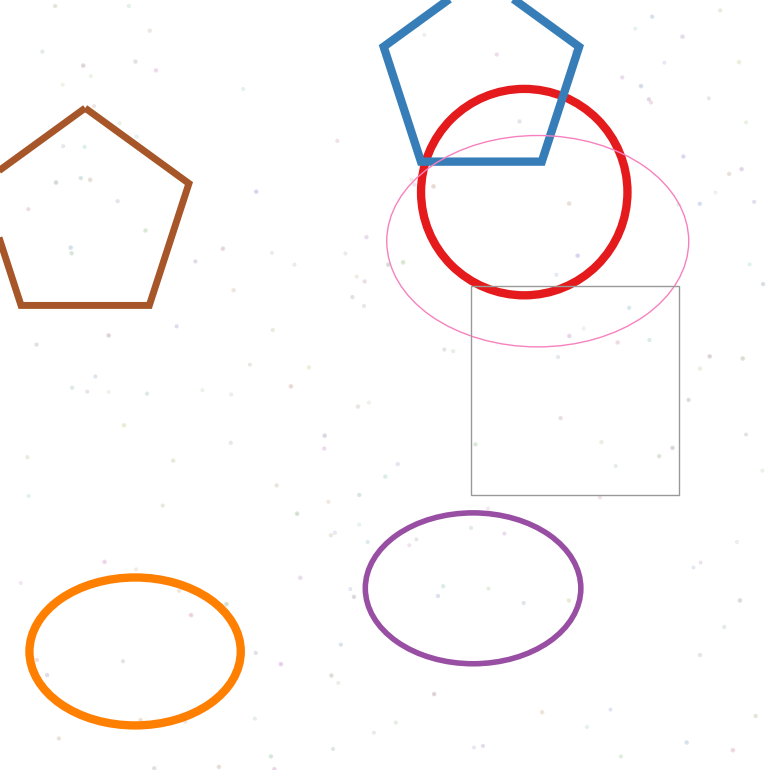[{"shape": "circle", "thickness": 3, "radius": 0.67, "center": [0.681, 0.751]}, {"shape": "pentagon", "thickness": 3, "radius": 0.67, "center": [0.625, 0.898]}, {"shape": "oval", "thickness": 2, "radius": 0.7, "center": [0.614, 0.236]}, {"shape": "oval", "thickness": 3, "radius": 0.69, "center": [0.175, 0.154]}, {"shape": "pentagon", "thickness": 2.5, "radius": 0.71, "center": [0.111, 0.718]}, {"shape": "oval", "thickness": 0.5, "radius": 0.98, "center": [0.698, 0.687]}, {"shape": "square", "thickness": 0.5, "radius": 0.68, "center": [0.746, 0.493]}]